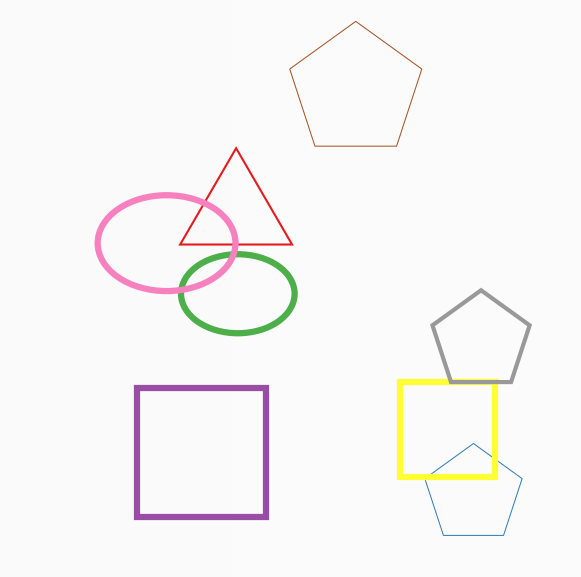[{"shape": "triangle", "thickness": 1, "radius": 0.56, "center": [0.406, 0.631]}, {"shape": "pentagon", "thickness": 0.5, "radius": 0.44, "center": [0.815, 0.143]}, {"shape": "oval", "thickness": 3, "radius": 0.49, "center": [0.409, 0.491]}, {"shape": "square", "thickness": 3, "radius": 0.55, "center": [0.346, 0.216]}, {"shape": "square", "thickness": 3, "radius": 0.41, "center": [0.77, 0.255]}, {"shape": "pentagon", "thickness": 0.5, "radius": 0.6, "center": [0.612, 0.843]}, {"shape": "oval", "thickness": 3, "radius": 0.59, "center": [0.287, 0.578]}, {"shape": "pentagon", "thickness": 2, "radius": 0.44, "center": [0.828, 0.409]}]